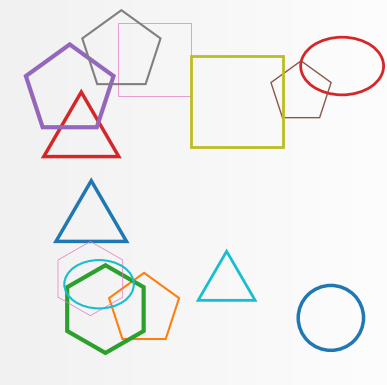[{"shape": "triangle", "thickness": 2.5, "radius": 0.53, "center": [0.235, 0.426]}, {"shape": "circle", "thickness": 2.5, "radius": 0.42, "center": [0.854, 0.174]}, {"shape": "pentagon", "thickness": 1.5, "radius": 0.47, "center": [0.372, 0.196]}, {"shape": "hexagon", "thickness": 3, "radius": 0.57, "center": [0.272, 0.197]}, {"shape": "oval", "thickness": 2, "radius": 0.53, "center": [0.883, 0.829]}, {"shape": "triangle", "thickness": 2.5, "radius": 0.56, "center": [0.21, 0.649]}, {"shape": "pentagon", "thickness": 3, "radius": 0.59, "center": [0.18, 0.766]}, {"shape": "pentagon", "thickness": 1, "radius": 0.41, "center": [0.777, 0.76]}, {"shape": "hexagon", "thickness": 0.5, "radius": 0.48, "center": [0.233, 0.276]}, {"shape": "square", "thickness": 0.5, "radius": 0.47, "center": [0.398, 0.845]}, {"shape": "pentagon", "thickness": 1.5, "radius": 0.53, "center": [0.313, 0.867]}, {"shape": "square", "thickness": 2, "radius": 0.6, "center": [0.611, 0.737]}, {"shape": "triangle", "thickness": 2, "radius": 0.42, "center": [0.585, 0.262]}, {"shape": "oval", "thickness": 1.5, "radius": 0.45, "center": [0.256, 0.262]}]